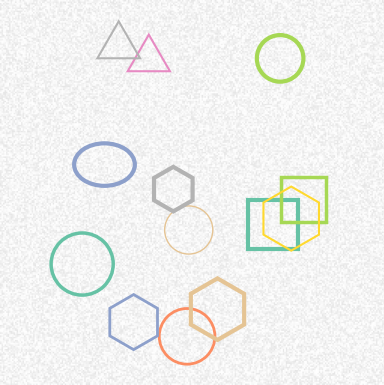[{"shape": "square", "thickness": 3, "radius": 0.32, "center": [0.709, 0.417]}, {"shape": "circle", "thickness": 2.5, "radius": 0.4, "center": [0.213, 0.314]}, {"shape": "circle", "thickness": 2, "radius": 0.36, "center": [0.486, 0.126]}, {"shape": "oval", "thickness": 3, "radius": 0.39, "center": [0.271, 0.572]}, {"shape": "hexagon", "thickness": 2, "radius": 0.36, "center": [0.347, 0.163]}, {"shape": "triangle", "thickness": 1.5, "radius": 0.32, "center": [0.387, 0.847]}, {"shape": "circle", "thickness": 3, "radius": 0.3, "center": [0.728, 0.848]}, {"shape": "square", "thickness": 2.5, "radius": 0.29, "center": [0.788, 0.481]}, {"shape": "hexagon", "thickness": 1.5, "radius": 0.42, "center": [0.756, 0.432]}, {"shape": "circle", "thickness": 1, "radius": 0.31, "center": [0.49, 0.403]}, {"shape": "hexagon", "thickness": 3, "radius": 0.4, "center": [0.565, 0.197]}, {"shape": "hexagon", "thickness": 3, "radius": 0.29, "center": [0.45, 0.509]}, {"shape": "triangle", "thickness": 1.5, "radius": 0.32, "center": [0.308, 0.881]}]